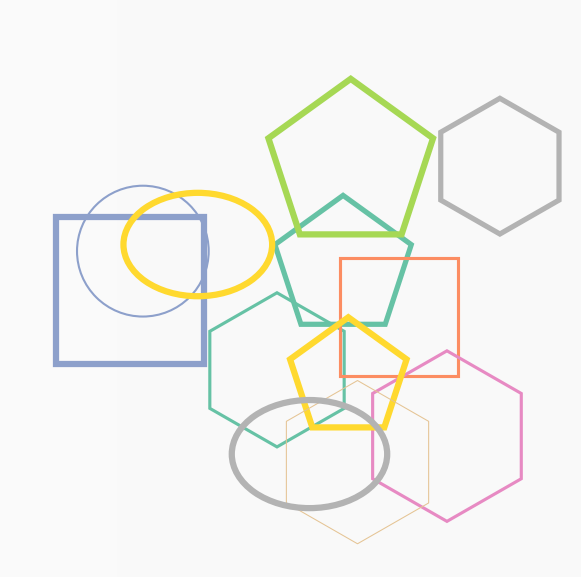[{"shape": "hexagon", "thickness": 1.5, "radius": 0.67, "center": [0.477, 0.359]}, {"shape": "pentagon", "thickness": 2.5, "radius": 0.62, "center": [0.59, 0.537]}, {"shape": "square", "thickness": 1.5, "radius": 0.51, "center": [0.687, 0.45]}, {"shape": "square", "thickness": 3, "radius": 0.64, "center": [0.223, 0.497]}, {"shape": "circle", "thickness": 1, "radius": 0.57, "center": [0.246, 0.564]}, {"shape": "hexagon", "thickness": 1.5, "radius": 0.74, "center": [0.769, 0.244]}, {"shape": "pentagon", "thickness": 3, "radius": 0.74, "center": [0.603, 0.714]}, {"shape": "pentagon", "thickness": 3, "radius": 0.53, "center": [0.599, 0.344]}, {"shape": "oval", "thickness": 3, "radius": 0.64, "center": [0.34, 0.576]}, {"shape": "hexagon", "thickness": 0.5, "radius": 0.71, "center": [0.615, 0.199]}, {"shape": "hexagon", "thickness": 2.5, "radius": 0.59, "center": [0.86, 0.711]}, {"shape": "oval", "thickness": 3, "radius": 0.67, "center": [0.532, 0.213]}]